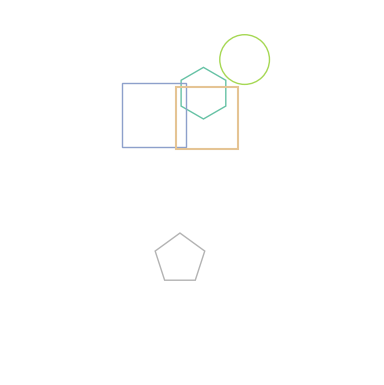[{"shape": "hexagon", "thickness": 1, "radius": 0.34, "center": [0.528, 0.758]}, {"shape": "square", "thickness": 1, "radius": 0.42, "center": [0.401, 0.701]}, {"shape": "circle", "thickness": 1, "radius": 0.32, "center": [0.635, 0.845]}, {"shape": "square", "thickness": 1.5, "radius": 0.4, "center": [0.539, 0.693]}, {"shape": "pentagon", "thickness": 1, "radius": 0.34, "center": [0.467, 0.327]}]